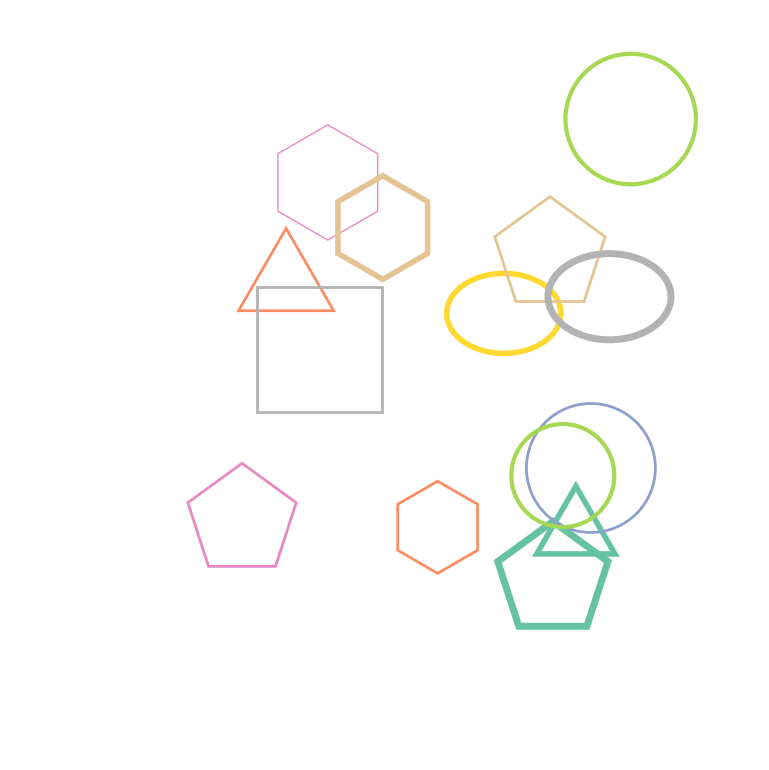[{"shape": "triangle", "thickness": 2, "radius": 0.29, "center": [0.748, 0.31]}, {"shape": "pentagon", "thickness": 2.5, "radius": 0.38, "center": [0.718, 0.248]}, {"shape": "triangle", "thickness": 1, "radius": 0.36, "center": [0.372, 0.632]}, {"shape": "hexagon", "thickness": 1, "radius": 0.3, "center": [0.568, 0.315]}, {"shape": "circle", "thickness": 1, "radius": 0.42, "center": [0.767, 0.392]}, {"shape": "pentagon", "thickness": 1, "radius": 0.37, "center": [0.314, 0.324]}, {"shape": "hexagon", "thickness": 0.5, "radius": 0.37, "center": [0.426, 0.763]}, {"shape": "circle", "thickness": 1.5, "radius": 0.42, "center": [0.819, 0.845]}, {"shape": "circle", "thickness": 1.5, "radius": 0.33, "center": [0.731, 0.382]}, {"shape": "oval", "thickness": 2, "radius": 0.37, "center": [0.654, 0.593]}, {"shape": "pentagon", "thickness": 1, "radius": 0.38, "center": [0.714, 0.669]}, {"shape": "hexagon", "thickness": 2, "radius": 0.34, "center": [0.497, 0.704]}, {"shape": "square", "thickness": 1, "radius": 0.4, "center": [0.415, 0.546]}, {"shape": "oval", "thickness": 2.5, "radius": 0.4, "center": [0.792, 0.615]}]